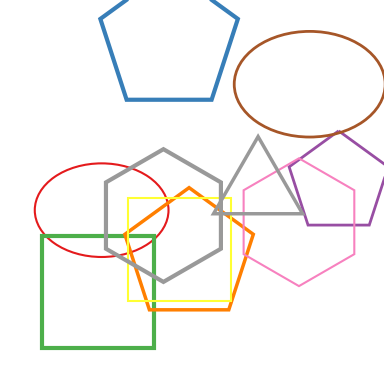[{"shape": "oval", "thickness": 1.5, "radius": 0.87, "center": [0.264, 0.454]}, {"shape": "pentagon", "thickness": 3, "radius": 0.94, "center": [0.439, 0.893]}, {"shape": "square", "thickness": 3, "radius": 0.73, "center": [0.254, 0.241]}, {"shape": "pentagon", "thickness": 2, "radius": 0.68, "center": [0.88, 0.525]}, {"shape": "pentagon", "thickness": 2.5, "radius": 0.88, "center": [0.491, 0.337]}, {"shape": "square", "thickness": 1.5, "radius": 0.67, "center": [0.467, 0.352]}, {"shape": "oval", "thickness": 2, "radius": 0.98, "center": [0.804, 0.781]}, {"shape": "hexagon", "thickness": 1.5, "radius": 0.83, "center": [0.777, 0.423]}, {"shape": "triangle", "thickness": 2.5, "radius": 0.67, "center": [0.67, 0.512]}, {"shape": "hexagon", "thickness": 3, "radius": 0.86, "center": [0.425, 0.44]}]